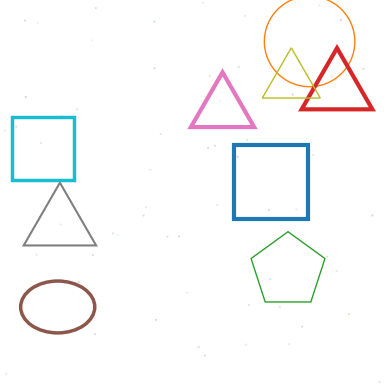[{"shape": "square", "thickness": 3, "radius": 0.48, "center": [0.704, 0.528]}, {"shape": "circle", "thickness": 1, "radius": 0.59, "center": [0.804, 0.892]}, {"shape": "pentagon", "thickness": 1, "radius": 0.5, "center": [0.748, 0.297]}, {"shape": "triangle", "thickness": 3, "radius": 0.53, "center": [0.875, 0.769]}, {"shape": "oval", "thickness": 2.5, "radius": 0.48, "center": [0.15, 0.203]}, {"shape": "triangle", "thickness": 3, "radius": 0.47, "center": [0.578, 0.717]}, {"shape": "triangle", "thickness": 1.5, "radius": 0.54, "center": [0.156, 0.417]}, {"shape": "triangle", "thickness": 1, "radius": 0.43, "center": [0.757, 0.789]}, {"shape": "square", "thickness": 2.5, "radius": 0.4, "center": [0.112, 0.614]}]